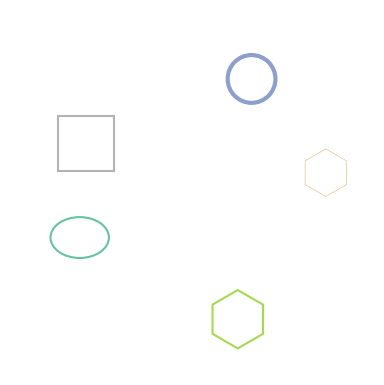[{"shape": "oval", "thickness": 1.5, "radius": 0.38, "center": [0.207, 0.383]}, {"shape": "circle", "thickness": 3, "radius": 0.31, "center": [0.653, 0.795]}, {"shape": "hexagon", "thickness": 1.5, "radius": 0.38, "center": [0.618, 0.171]}, {"shape": "hexagon", "thickness": 0.5, "radius": 0.31, "center": [0.846, 0.551]}, {"shape": "square", "thickness": 1.5, "radius": 0.36, "center": [0.223, 0.627]}]